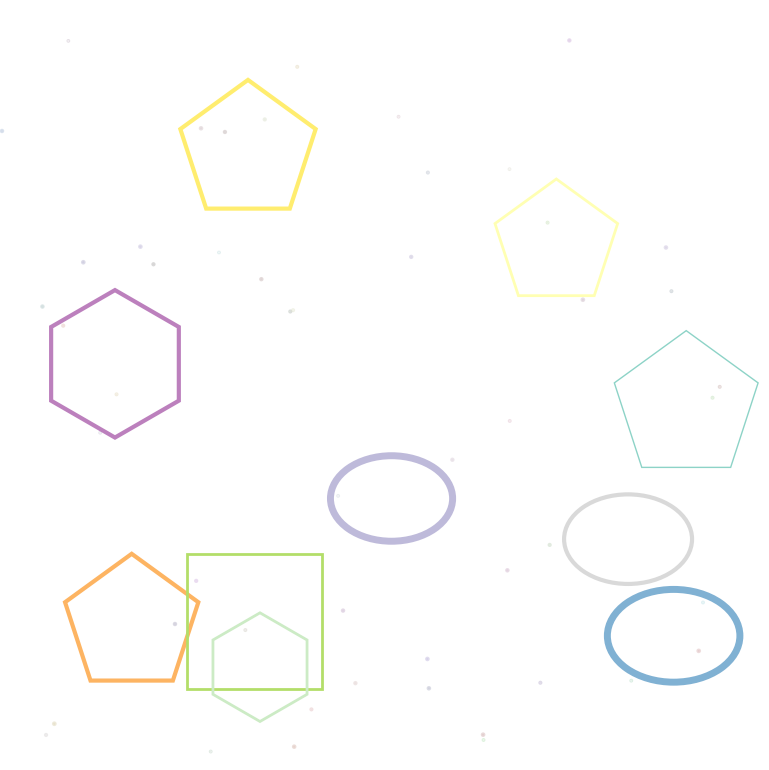[{"shape": "pentagon", "thickness": 0.5, "radius": 0.49, "center": [0.891, 0.472]}, {"shape": "pentagon", "thickness": 1, "radius": 0.42, "center": [0.723, 0.684]}, {"shape": "oval", "thickness": 2.5, "radius": 0.4, "center": [0.508, 0.353]}, {"shape": "oval", "thickness": 2.5, "radius": 0.43, "center": [0.875, 0.174]}, {"shape": "pentagon", "thickness": 1.5, "radius": 0.46, "center": [0.171, 0.19]}, {"shape": "square", "thickness": 1, "radius": 0.44, "center": [0.331, 0.193]}, {"shape": "oval", "thickness": 1.5, "radius": 0.42, "center": [0.816, 0.3]}, {"shape": "hexagon", "thickness": 1.5, "radius": 0.48, "center": [0.149, 0.528]}, {"shape": "hexagon", "thickness": 1, "radius": 0.35, "center": [0.338, 0.134]}, {"shape": "pentagon", "thickness": 1.5, "radius": 0.46, "center": [0.322, 0.804]}]